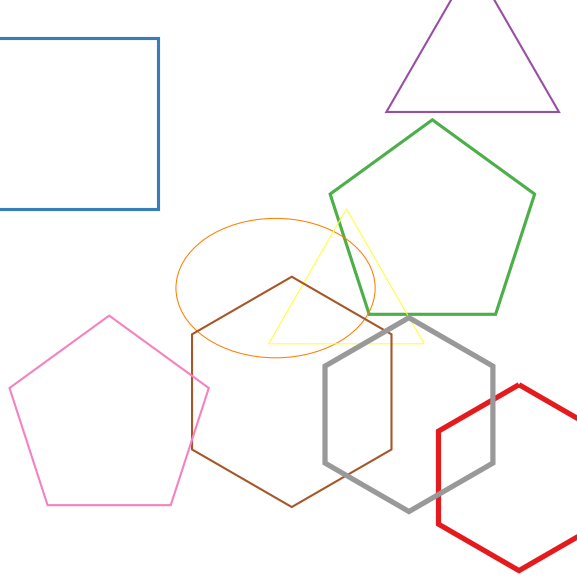[{"shape": "hexagon", "thickness": 2.5, "radius": 0.8, "center": [0.899, 0.172]}, {"shape": "square", "thickness": 1.5, "radius": 0.74, "center": [0.126, 0.785]}, {"shape": "pentagon", "thickness": 1.5, "radius": 0.93, "center": [0.749, 0.605]}, {"shape": "triangle", "thickness": 1, "radius": 0.86, "center": [0.819, 0.892]}, {"shape": "oval", "thickness": 0.5, "radius": 0.86, "center": [0.477, 0.5]}, {"shape": "triangle", "thickness": 0.5, "radius": 0.78, "center": [0.6, 0.482]}, {"shape": "hexagon", "thickness": 1, "radius": 1.0, "center": [0.505, 0.321]}, {"shape": "pentagon", "thickness": 1, "radius": 0.91, "center": [0.189, 0.271]}, {"shape": "hexagon", "thickness": 2.5, "radius": 0.84, "center": [0.708, 0.281]}]